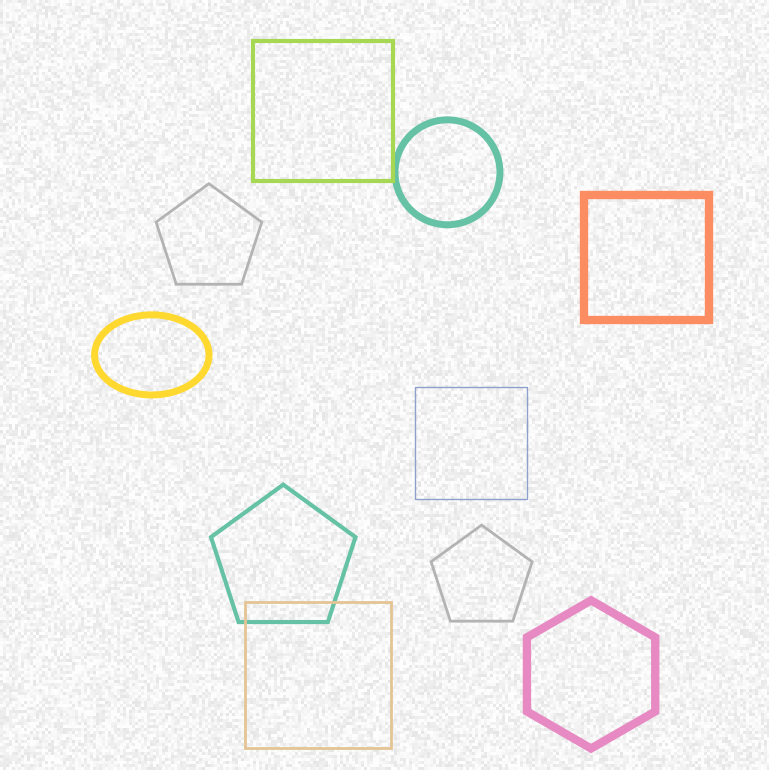[{"shape": "pentagon", "thickness": 1.5, "radius": 0.49, "center": [0.368, 0.272]}, {"shape": "circle", "thickness": 2.5, "radius": 0.34, "center": [0.581, 0.776]}, {"shape": "square", "thickness": 3, "radius": 0.41, "center": [0.84, 0.665]}, {"shape": "square", "thickness": 0.5, "radius": 0.36, "center": [0.612, 0.425]}, {"shape": "hexagon", "thickness": 3, "radius": 0.48, "center": [0.768, 0.124]}, {"shape": "square", "thickness": 1.5, "radius": 0.45, "center": [0.419, 0.856]}, {"shape": "oval", "thickness": 2.5, "radius": 0.37, "center": [0.197, 0.539]}, {"shape": "square", "thickness": 1, "radius": 0.47, "center": [0.413, 0.123]}, {"shape": "pentagon", "thickness": 1, "radius": 0.36, "center": [0.271, 0.689]}, {"shape": "pentagon", "thickness": 1, "radius": 0.34, "center": [0.625, 0.249]}]